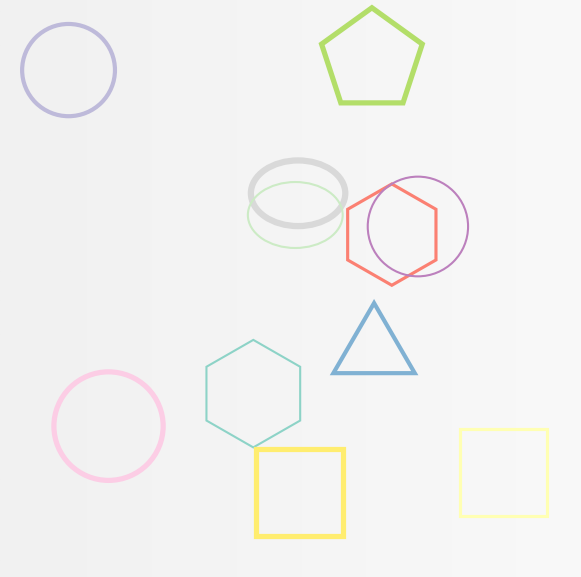[{"shape": "hexagon", "thickness": 1, "radius": 0.47, "center": [0.436, 0.317]}, {"shape": "square", "thickness": 1.5, "radius": 0.37, "center": [0.866, 0.181]}, {"shape": "circle", "thickness": 2, "radius": 0.4, "center": [0.118, 0.878]}, {"shape": "hexagon", "thickness": 1.5, "radius": 0.44, "center": [0.674, 0.593]}, {"shape": "triangle", "thickness": 2, "radius": 0.4, "center": [0.644, 0.393]}, {"shape": "pentagon", "thickness": 2.5, "radius": 0.46, "center": [0.64, 0.895]}, {"shape": "circle", "thickness": 2.5, "radius": 0.47, "center": [0.187, 0.261]}, {"shape": "oval", "thickness": 3, "radius": 0.41, "center": [0.513, 0.664]}, {"shape": "circle", "thickness": 1, "radius": 0.43, "center": [0.719, 0.607]}, {"shape": "oval", "thickness": 1, "radius": 0.41, "center": [0.508, 0.627]}, {"shape": "square", "thickness": 2.5, "radius": 0.37, "center": [0.515, 0.146]}]